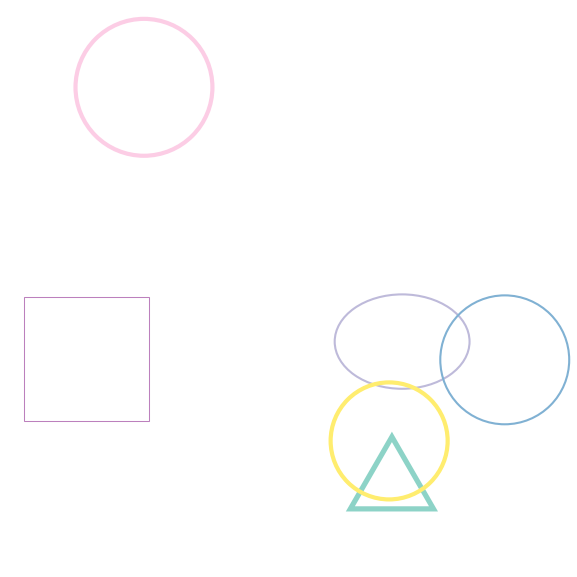[{"shape": "triangle", "thickness": 2.5, "radius": 0.42, "center": [0.679, 0.16]}, {"shape": "oval", "thickness": 1, "radius": 0.58, "center": [0.696, 0.408]}, {"shape": "circle", "thickness": 1, "radius": 0.56, "center": [0.874, 0.376]}, {"shape": "circle", "thickness": 2, "radius": 0.59, "center": [0.249, 0.848]}, {"shape": "square", "thickness": 0.5, "radius": 0.54, "center": [0.15, 0.378]}, {"shape": "circle", "thickness": 2, "radius": 0.51, "center": [0.674, 0.236]}]